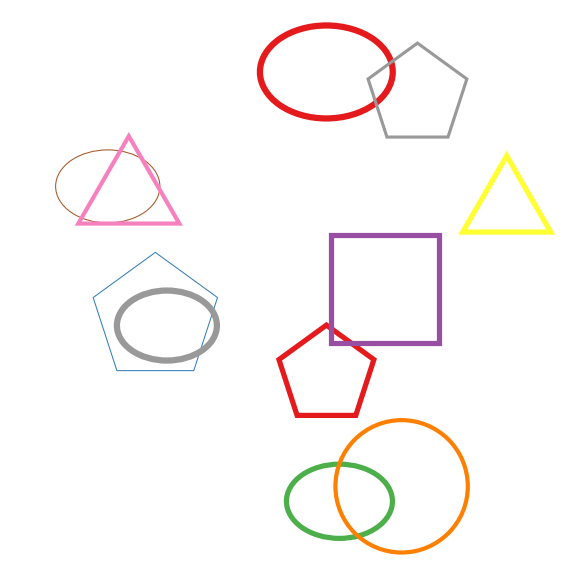[{"shape": "pentagon", "thickness": 2.5, "radius": 0.43, "center": [0.565, 0.35]}, {"shape": "oval", "thickness": 3, "radius": 0.57, "center": [0.565, 0.875]}, {"shape": "pentagon", "thickness": 0.5, "radius": 0.57, "center": [0.269, 0.449]}, {"shape": "oval", "thickness": 2.5, "radius": 0.46, "center": [0.588, 0.131]}, {"shape": "square", "thickness": 2.5, "radius": 0.47, "center": [0.666, 0.499]}, {"shape": "circle", "thickness": 2, "radius": 0.57, "center": [0.695, 0.157]}, {"shape": "triangle", "thickness": 2.5, "radius": 0.44, "center": [0.877, 0.641]}, {"shape": "oval", "thickness": 0.5, "radius": 0.45, "center": [0.187, 0.676]}, {"shape": "triangle", "thickness": 2, "radius": 0.5, "center": [0.223, 0.662]}, {"shape": "pentagon", "thickness": 1.5, "radius": 0.45, "center": [0.723, 0.835]}, {"shape": "oval", "thickness": 3, "radius": 0.43, "center": [0.289, 0.435]}]